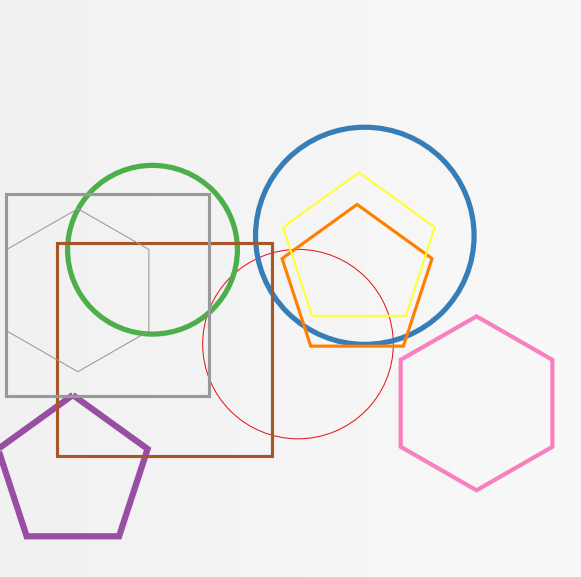[{"shape": "circle", "thickness": 0.5, "radius": 0.82, "center": [0.513, 0.403]}, {"shape": "circle", "thickness": 2.5, "radius": 0.94, "center": [0.628, 0.591]}, {"shape": "circle", "thickness": 2.5, "radius": 0.73, "center": [0.262, 0.567]}, {"shape": "pentagon", "thickness": 3, "radius": 0.68, "center": [0.125, 0.18]}, {"shape": "pentagon", "thickness": 1.5, "radius": 0.68, "center": [0.614, 0.51]}, {"shape": "pentagon", "thickness": 1, "radius": 0.69, "center": [0.617, 0.563]}, {"shape": "square", "thickness": 1.5, "radius": 0.92, "center": [0.283, 0.394]}, {"shape": "hexagon", "thickness": 2, "radius": 0.75, "center": [0.82, 0.301]}, {"shape": "hexagon", "thickness": 0.5, "radius": 0.71, "center": [0.134, 0.497]}, {"shape": "square", "thickness": 1.5, "radius": 0.87, "center": [0.184, 0.488]}]